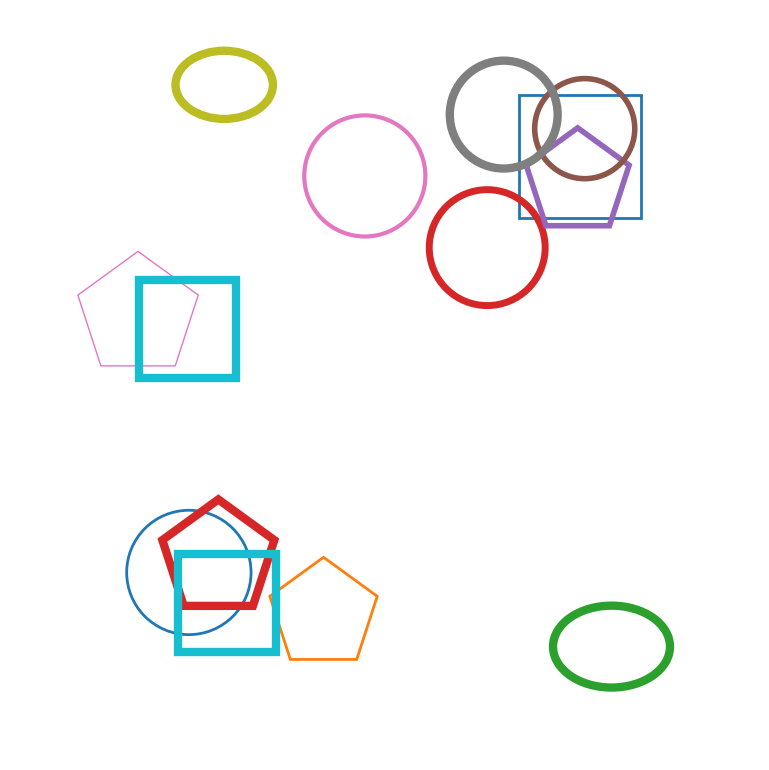[{"shape": "square", "thickness": 1, "radius": 0.4, "center": [0.753, 0.797]}, {"shape": "circle", "thickness": 1, "radius": 0.4, "center": [0.245, 0.257]}, {"shape": "pentagon", "thickness": 1, "radius": 0.37, "center": [0.42, 0.203]}, {"shape": "oval", "thickness": 3, "radius": 0.38, "center": [0.794, 0.16]}, {"shape": "circle", "thickness": 2.5, "radius": 0.38, "center": [0.633, 0.678]}, {"shape": "pentagon", "thickness": 3, "radius": 0.38, "center": [0.284, 0.275]}, {"shape": "pentagon", "thickness": 2, "radius": 0.35, "center": [0.75, 0.764]}, {"shape": "circle", "thickness": 2, "radius": 0.32, "center": [0.759, 0.833]}, {"shape": "circle", "thickness": 1.5, "radius": 0.39, "center": [0.474, 0.772]}, {"shape": "pentagon", "thickness": 0.5, "radius": 0.41, "center": [0.179, 0.591]}, {"shape": "circle", "thickness": 3, "radius": 0.35, "center": [0.654, 0.851]}, {"shape": "oval", "thickness": 3, "radius": 0.32, "center": [0.291, 0.89]}, {"shape": "square", "thickness": 3, "radius": 0.32, "center": [0.295, 0.217]}, {"shape": "square", "thickness": 3, "radius": 0.32, "center": [0.244, 0.573]}]